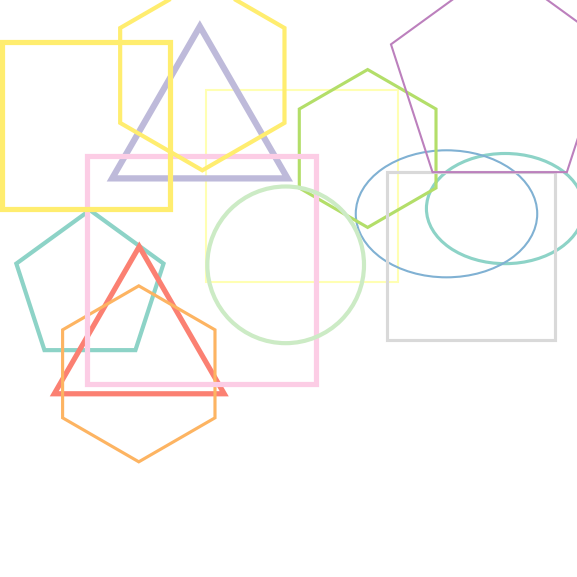[{"shape": "oval", "thickness": 1.5, "radius": 0.68, "center": [0.875, 0.638]}, {"shape": "pentagon", "thickness": 2, "radius": 0.67, "center": [0.156, 0.501]}, {"shape": "square", "thickness": 1, "radius": 0.83, "center": [0.524, 0.677]}, {"shape": "triangle", "thickness": 3, "radius": 0.88, "center": [0.346, 0.778]}, {"shape": "triangle", "thickness": 2.5, "radius": 0.85, "center": [0.241, 0.402]}, {"shape": "oval", "thickness": 1, "radius": 0.79, "center": [0.773, 0.629]}, {"shape": "hexagon", "thickness": 1.5, "radius": 0.76, "center": [0.24, 0.352]}, {"shape": "hexagon", "thickness": 1.5, "radius": 0.68, "center": [0.637, 0.742]}, {"shape": "square", "thickness": 2.5, "radius": 0.99, "center": [0.349, 0.532]}, {"shape": "square", "thickness": 1.5, "radius": 0.73, "center": [0.816, 0.556]}, {"shape": "pentagon", "thickness": 1, "radius": 0.99, "center": [0.865, 0.861]}, {"shape": "circle", "thickness": 2, "radius": 0.68, "center": [0.495, 0.541]}, {"shape": "hexagon", "thickness": 2, "radius": 0.82, "center": [0.35, 0.868]}, {"shape": "square", "thickness": 2.5, "radius": 0.73, "center": [0.149, 0.782]}]